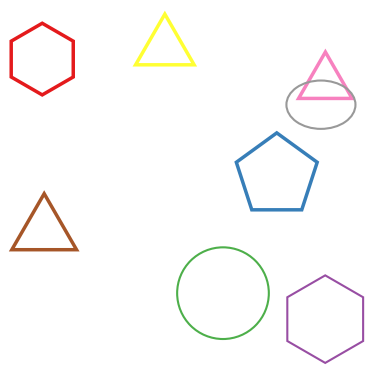[{"shape": "hexagon", "thickness": 2.5, "radius": 0.47, "center": [0.11, 0.847]}, {"shape": "pentagon", "thickness": 2.5, "radius": 0.55, "center": [0.719, 0.544]}, {"shape": "circle", "thickness": 1.5, "radius": 0.6, "center": [0.579, 0.239]}, {"shape": "hexagon", "thickness": 1.5, "radius": 0.57, "center": [0.845, 0.171]}, {"shape": "triangle", "thickness": 2.5, "radius": 0.44, "center": [0.428, 0.876]}, {"shape": "triangle", "thickness": 2.5, "radius": 0.49, "center": [0.115, 0.4]}, {"shape": "triangle", "thickness": 2.5, "radius": 0.4, "center": [0.845, 0.785]}, {"shape": "oval", "thickness": 1.5, "radius": 0.45, "center": [0.834, 0.728]}]